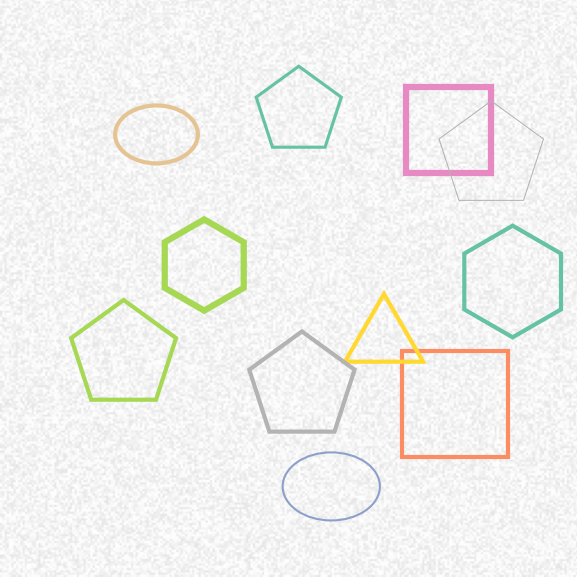[{"shape": "hexagon", "thickness": 2, "radius": 0.48, "center": [0.888, 0.512]}, {"shape": "pentagon", "thickness": 1.5, "radius": 0.39, "center": [0.517, 0.807]}, {"shape": "square", "thickness": 2, "radius": 0.46, "center": [0.788, 0.3]}, {"shape": "oval", "thickness": 1, "radius": 0.42, "center": [0.574, 0.157]}, {"shape": "square", "thickness": 3, "radius": 0.37, "center": [0.777, 0.774]}, {"shape": "hexagon", "thickness": 3, "radius": 0.39, "center": [0.354, 0.54]}, {"shape": "pentagon", "thickness": 2, "radius": 0.48, "center": [0.214, 0.384]}, {"shape": "triangle", "thickness": 2, "radius": 0.39, "center": [0.665, 0.412]}, {"shape": "oval", "thickness": 2, "radius": 0.36, "center": [0.271, 0.766]}, {"shape": "pentagon", "thickness": 2, "radius": 0.48, "center": [0.523, 0.329]}, {"shape": "pentagon", "thickness": 0.5, "radius": 0.48, "center": [0.851, 0.729]}]